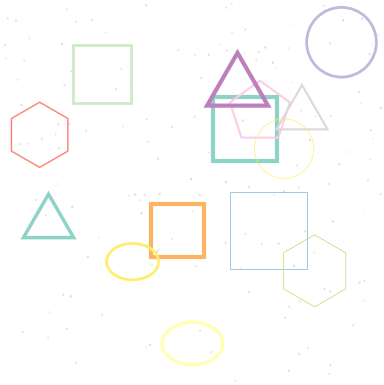[{"shape": "square", "thickness": 3, "radius": 0.41, "center": [0.637, 0.665]}, {"shape": "triangle", "thickness": 2.5, "radius": 0.38, "center": [0.126, 0.42]}, {"shape": "oval", "thickness": 2.5, "radius": 0.39, "center": [0.5, 0.108]}, {"shape": "circle", "thickness": 2, "radius": 0.45, "center": [0.887, 0.89]}, {"shape": "hexagon", "thickness": 1, "radius": 0.42, "center": [0.103, 0.65]}, {"shape": "square", "thickness": 0.5, "radius": 0.5, "center": [0.697, 0.402]}, {"shape": "square", "thickness": 3, "radius": 0.34, "center": [0.461, 0.402]}, {"shape": "hexagon", "thickness": 0.5, "radius": 0.47, "center": [0.817, 0.297]}, {"shape": "pentagon", "thickness": 1.5, "radius": 0.41, "center": [0.675, 0.709]}, {"shape": "triangle", "thickness": 1.5, "radius": 0.38, "center": [0.784, 0.702]}, {"shape": "triangle", "thickness": 3, "radius": 0.46, "center": [0.617, 0.771]}, {"shape": "square", "thickness": 2, "radius": 0.37, "center": [0.265, 0.808]}, {"shape": "oval", "thickness": 2, "radius": 0.34, "center": [0.344, 0.32]}, {"shape": "circle", "thickness": 0.5, "radius": 0.39, "center": [0.738, 0.614]}]